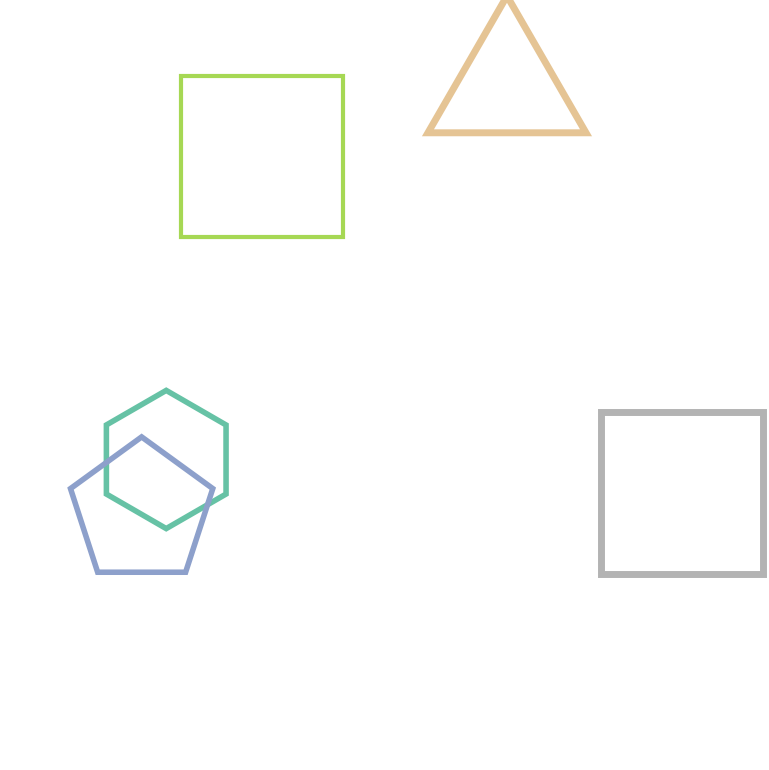[{"shape": "hexagon", "thickness": 2, "radius": 0.45, "center": [0.216, 0.403]}, {"shape": "pentagon", "thickness": 2, "radius": 0.49, "center": [0.184, 0.335]}, {"shape": "square", "thickness": 1.5, "radius": 0.52, "center": [0.34, 0.797]}, {"shape": "triangle", "thickness": 2.5, "radius": 0.59, "center": [0.658, 0.887]}, {"shape": "square", "thickness": 2.5, "radius": 0.53, "center": [0.885, 0.36]}]